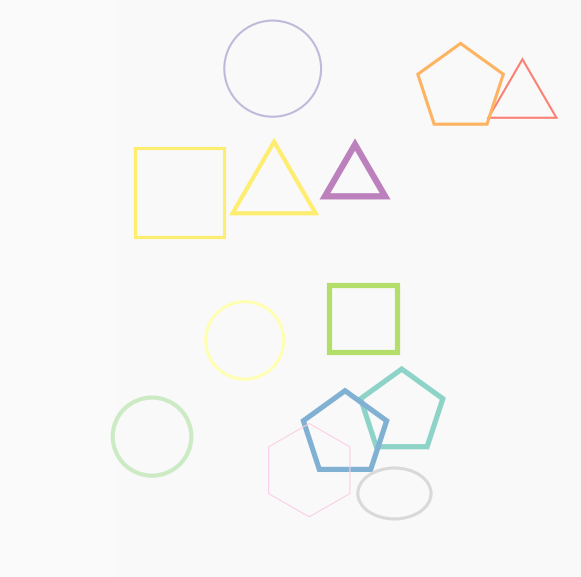[{"shape": "pentagon", "thickness": 2.5, "radius": 0.37, "center": [0.691, 0.286]}, {"shape": "circle", "thickness": 1.5, "radius": 0.34, "center": [0.421, 0.41]}, {"shape": "circle", "thickness": 1, "radius": 0.42, "center": [0.469, 0.88]}, {"shape": "triangle", "thickness": 1, "radius": 0.34, "center": [0.899, 0.829]}, {"shape": "pentagon", "thickness": 2.5, "radius": 0.38, "center": [0.594, 0.247]}, {"shape": "pentagon", "thickness": 1.5, "radius": 0.39, "center": [0.792, 0.847]}, {"shape": "square", "thickness": 2.5, "radius": 0.29, "center": [0.625, 0.447]}, {"shape": "hexagon", "thickness": 0.5, "radius": 0.4, "center": [0.532, 0.185]}, {"shape": "oval", "thickness": 1.5, "radius": 0.31, "center": [0.679, 0.145]}, {"shape": "triangle", "thickness": 3, "radius": 0.3, "center": [0.611, 0.689]}, {"shape": "circle", "thickness": 2, "radius": 0.34, "center": [0.262, 0.243]}, {"shape": "triangle", "thickness": 2, "radius": 0.41, "center": [0.472, 0.671]}, {"shape": "square", "thickness": 1.5, "radius": 0.38, "center": [0.309, 0.666]}]